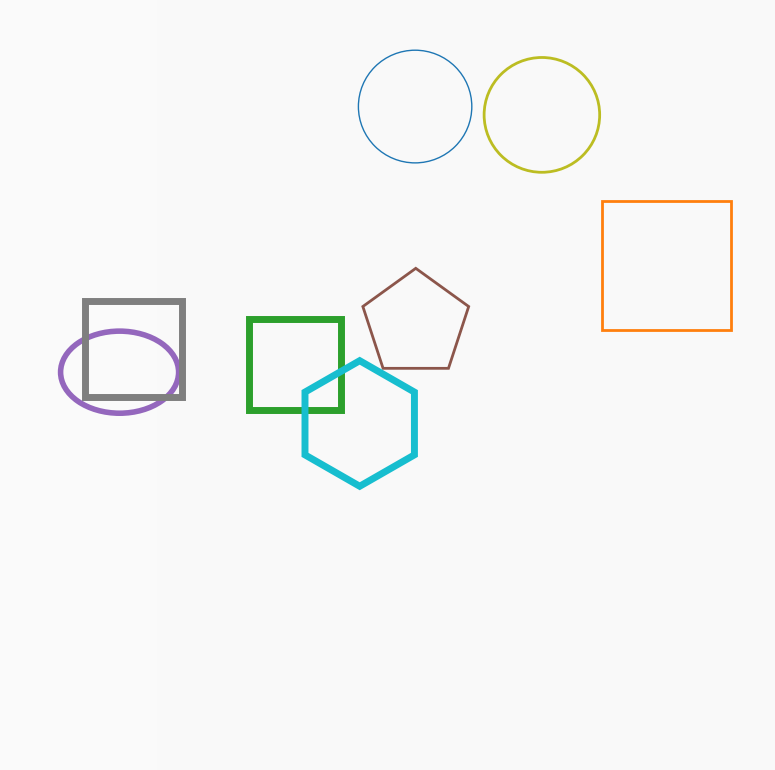[{"shape": "circle", "thickness": 0.5, "radius": 0.37, "center": [0.536, 0.862]}, {"shape": "square", "thickness": 1, "radius": 0.42, "center": [0.86, 0.655]}, {"shape": "square", "thickness": 2.5, "radius": 0.3, "center": [0.381, 0.527]}, {"shape": "oval", "thickness": 2, "radius": 0.38, "center": [0.154, 0.517]}, {"shape": "pentagon", "thickness": 1, "radius": 0.36, "center": [0.536, 0.58]}, {"shape": "square", "thickness": 2.5, "radius": 0.31, "center": [0.172, 0.546]}, {"shape": "circle", "thickness": 1, "radius": 0.37, "center": [0.699, 0.851]}, {"shape": "hexagon", "thickness": 2.5, "radius": 0.41, "center": [0.464, 0.45]}]